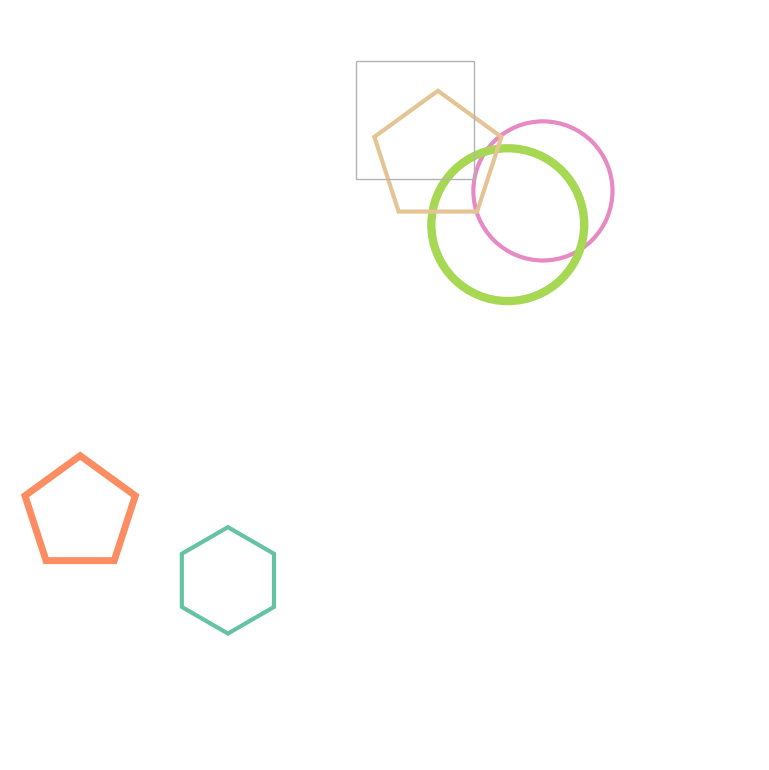[{"shape": "hexagon", "thickness": 1.5, "radius": 0.35, "center": [0.296, 0.246]}, {"shape": "pentagon", "thickness": 2.5, "radius": 0.38, "center": [0.104, 0.333]}, {"shape": "circle", "thickness": 1.5, "radius": 0.45, "center": [0.705, 0.752]}, {"shape": "circle", "thickness": 3, "radius": 0.5, "center": [0.659, 0.708]}, {"shape": "pentagon", "thickness": 1.5, "radius": 0.43, "center": [0.569, 0.795]}, {"shape": "square", "thickness": 0.5, "radius": 0.38, "center": [0.539, 0.844]}]